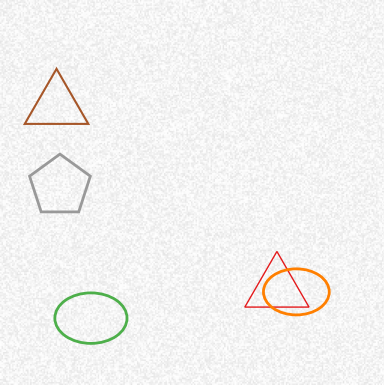[{"shape": "triangle", "thickness": 1, "radius": 0.48, "center": [0.719, 0.251]}, {"shape": "oval", "thickness": 2, "radius": 0.47, "center": [0.236, 0.174]}, {"shape": "oval", "thickness": 2, "radius": 0.43, "center": [0.77, 0.242]}, {"shape": "triangle", "thickness": 1.5, "radius": 0.48, "center": [0.147, 0.726]}, {"shape": "pentagon", "thickness": 2, "radius": 0.41, "center": [0.156, 0.517]}]